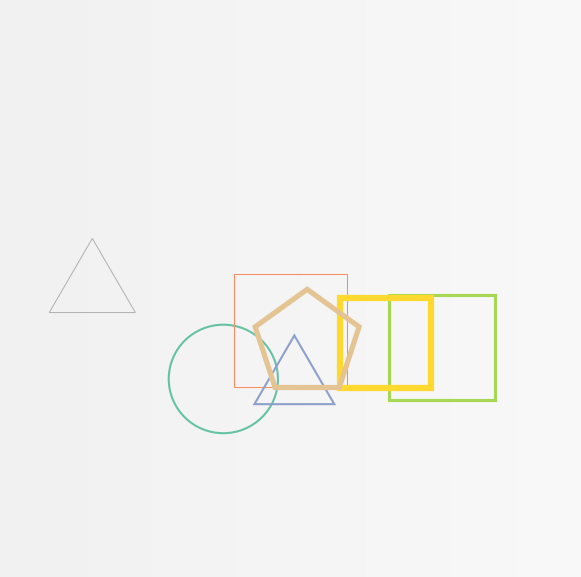[{"shape": "circle", "thickness": 1, "radius": 0.47, "center": [0.384, 0.343]}, {"shape": "square", "thickness": 0.5, "radius": 0.49, "center": [0.5, 0.427]}, {"shape": "triangle", "thickness": 1, "radius": 0.4, "center": [0.506, 0.339]}, {"shape": "square", "thickness": 1.5, "radius": 0.45, "center": [0.76, 0.397]}, {"shape": "square", "thickness": 3, "radius": 0.39, "center": [0.663, 0.405]}, {"shape": "pentagon", "thickness": 2.5, "radius": 0.47, "center": [0.528, 0.404]}, {"shape": "triangle", "thickness": 0.5, "radius": 0.43, "center": [0.159, 0.501]}]